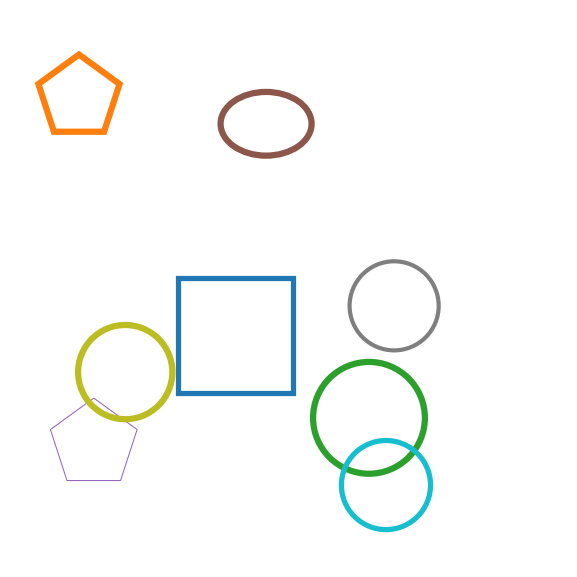[{"shape": "square", "thickness": 2.5, "radius": 0.5, "center": [0.408, 0.418]}, {"shape": "pentagon", "thickness": 3, "radius": 0.37, "center": [0.137, 0.831]}, {"shape": "circle", "thickness": 3, "radius": 0.48, "center": [0.639, 0.276]}, {"shape": "pentagon", "thickness": 0.5, "radius": 0.39, "center": [0.162, 0.231]}, {"shape": "oval", "thickness": 3, "radius": 0.39, "center": [0.461, 0.785]}, {"shape": "circle", "thickness": 2, "radius": 0.39, "center": [0.682, 0.47]}, {"shape": "circle", "thickness": 3, "radius": 0.41, "center": [0.217, 0.355]}, {"shape": "circle", "thickness": 2.5, "radius": 0.39, "center": [0.668, 0.159]}]